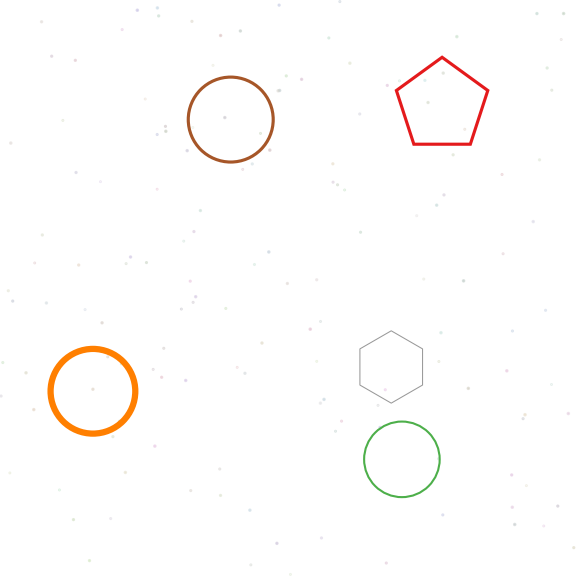[{"shape": "pentagon", "thickness": 1.5, "radius": 0.42, "center": [0.766, 0.817]}, {"shape": "circle", "thickness": 1, "radius": 0.33, "center": [0.696, 0.204]}, {"shape": "circle", "thickness": 3, "radius": 0.37, "center": [0.161, 0.322]}, {"shape": "circle", "thickness": 1.5, "radius": 0.37, "center": [0.4, 0.792]}, {"shape": "hexagon", "thickness": 0.5, "radius": 0.31, "center": [0.677, 0.364]}]